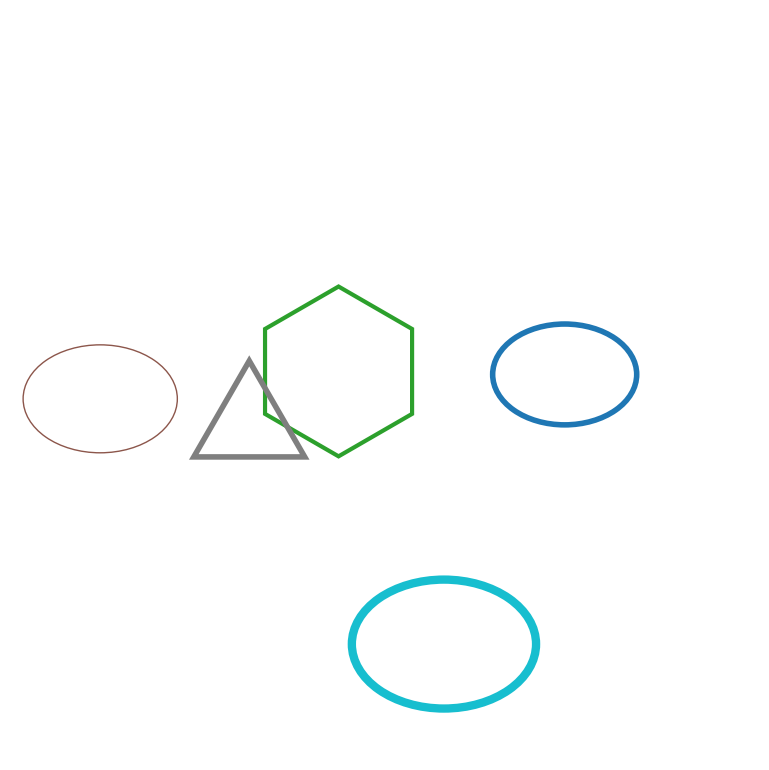[{"shape": "oval", "thickness": 2, "radius": 0.47, "center": [0.733, 0.514]}, {"shape": "hexagon", "thickness": 1.5, "radius": 0.55, "center": [0.44, 0.518]}, {"shape": "oval", "thickness": 0.5, "radius": 0.5, "center": [0.13, 0.482]}, {"shape": "triangle", "thickness": 2, "radius": 0.42, "center": [0.324, 0.448]}, {"shape": "oval", "thickness": 3, "radius": 0.6, "center": [0.577, 0.164]}]